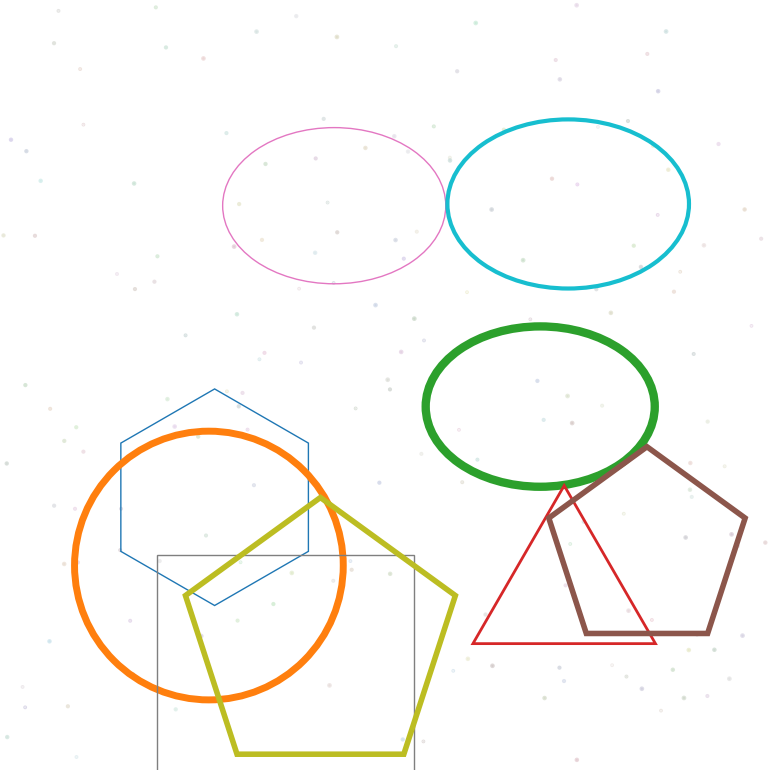[{"shape": "hexagon", "thickness": 0.5, "radius": 0.7, "center": [0.279, 0.354]}, {"shape": "circle", "thickness": 2.5, "radius": 0.87, "center": [0.271, 0.266]}, {"shape": "oval", "thickness": 3, "radius": 0.74, "center": [0.702, 0.472]}, {"shape": "triangle", "thickness": 1, "radius": 0.68, "center": [0.733, 0.233]}, {"shape": "pentagon", "thickness": 2, "radius": 0.67, "center": [0.84, 0.286]}, {"shape": "oval", "thickness": 0.5, "radius": 0.72, "center": [0.434, 0.733]}, {"shape": "square", "thickness": 0.5, "radius": 0.83, "center": [0.371, 0.113]}, {"shape": "pentagon", "thickness": 2, "radius": 0.92, "center": [0.416, 0.17]}, {"shape": "oval", "thickness": 1.5, "radius": 0.78, "center": [0.738, 0.735]}]